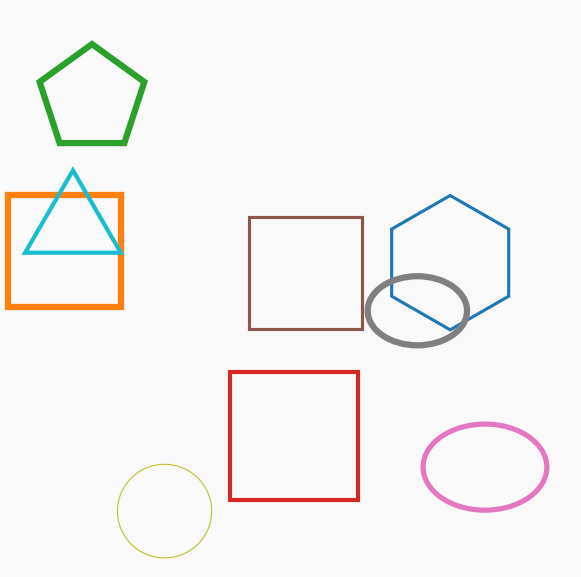[{"shape": "hexagon", "thickness": 1.5, "radius": 0.58, "center": [0.774, 0.544]}, {"shape": "square", "thickness": 3, "radius": 0.48, "center": [0.111, 0.564]}, {"shape": "pentagon", "thickness": 3, "radius": 0.47, "center": [0.158, 0.828]}, {"shape": "square", "thickness": 2, "radius": 0.55, "center": [0.506, 0.244]}, {"shape": "square", "thickness": 1.5, "radius": 0.49, "center": [0.526, 0.527]}, {"shape": "oval", "thickness": 2.5, "radius": 0.53, "center": [0.834, 0.19]}, {"shape": "oval", "thickness": 3, "radius": 0.43, "center": [0.718, 0.461]}, {"shape": "circle", "thickness": 0.5, "radius": 0.41, "center": [0.283, 0.114]}, {"shape": "triangle", "thickness": 2, "radius": 0.48, "center": [0.126, 0.609]}]